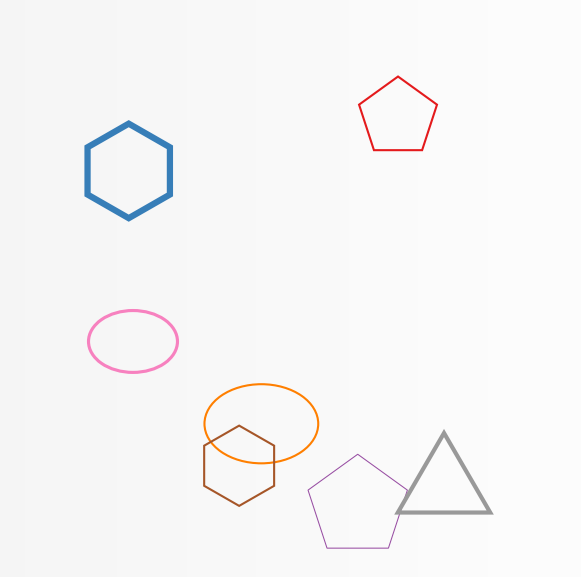[{"shape": "pentagon", "thickness": 1, "radius": 0.35, "center": [0.685, 0.796]}, {"shape": "hexagon", "thickness": 3, "radius": 0.41, "center": [0.221, 0.703]}, {"shape": "pentagon", "thickness": 0.5, "radius": 0.45, "center": [0.615, 0.123]}, {"shape": "oval", "thickness": 1, "radius": 0.49, "center": [0.45, 0.265]}, {"shape": "hexagon", "thickness": 1, "radius": 0.35, "center": [0.411, 0.193]}, {"shape": "oval", "thickness": 1.5, "radius": 0.38, "center": [0.229, 0.408]}, {"shape": "triangle", "thickness": 2, "radius": 0.46, "center": [0.764, 0.158]}]